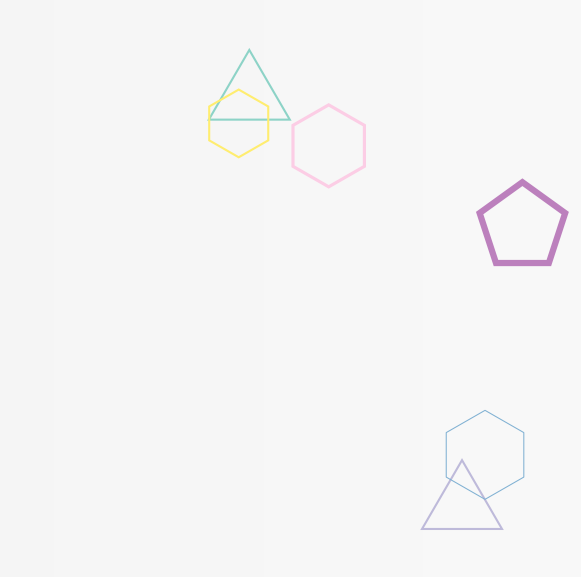[{"shape": "triangle", "thickness": 1, "radius": 0.4, "center": [0.429, 0.832]}, {"shape": "triangle", "thickness": 1, "radius": 0.4, "center": [0.795, 0.123]}, {"shape": "hexagon", "thickness": 0.5, "radius": 0.39, "center": [0.834, 0.212]}, {"shape": "hexagon", "thickness": 1.5, "radius": 0.35, "center": [0.566, 0.747]}, {"shape": "pentagon", "thickness": 3, "radius": 0.39, "center": [0.899, 0.606]}, {"shape": "hexagon", "thickness": 1, "radius": 0.29, "center": [0.411, 0.785]}]